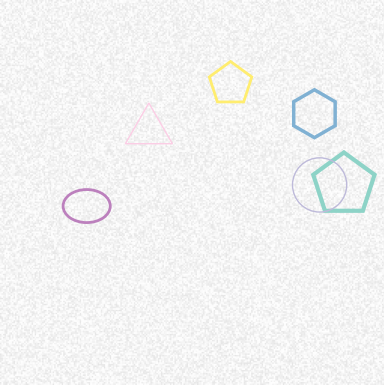[{"shape": "pentagon", "thickness": 3, "radius": 0.42, "center": [0.893, 0.52]}, {"shape": "circle", "thickness": 1, "radius": 0.35, "center": [0.83, 0.52]}, {"shape": "hexagon", "thickness": 2.5, "radius": 0.31, "center": [0.817, 0.705]}, {"shape": "triangle", "thickness": 1, "radius": 0.35, "center": [0.387, 0.662]}, {"shape": "oval", "thickness": 2, "radius": 0.31, "center": [0.225, 0.465]}, {"shape": "pentagon", "thickness": 2, "radius": 0.29, "center": [0.599, 0.782]}]